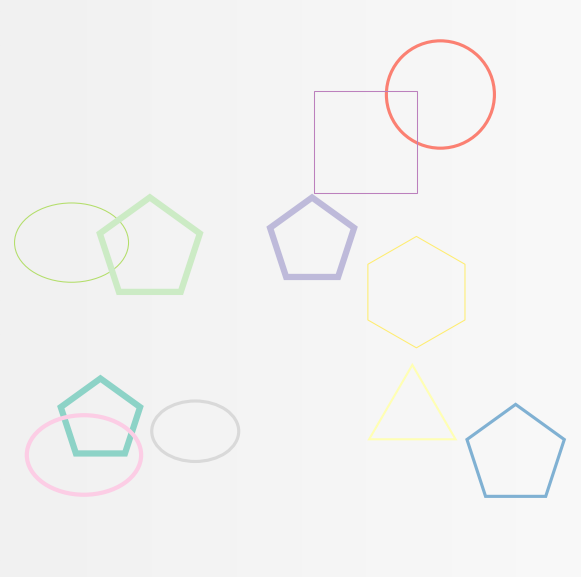[{"shape": "pentagon", "thickness": 3, "radius": 0.36, "center": [0.173, 0.272]}, {"shape": "triangle", "thickness": 1, "radius": 0.43, "center": [0.709, 0.281]}, {"shape": "pentagon", "thickness": 3, "radius": 0.38, "center": [0.537, 0.581]}, {"shape": "circle", "thickness": 1.5, "radius": 0.46, "center": [0.758, 0.835]}, {"shape": "pentagon", "thickness": 1.5, "radius": 0.44, "center": [0.887, 0.211]}, {"shape": "oval", "thickness": 0.5, "radius": 0.49, "center": [0.123, 0.579]}, {"shape": "oval", "thickness": 2, "radius": 0.49, "center": [0.144, 0.211]}, {"shape": "oval", "thickness": 1.5, "radius": 0.37, "center": [0.336, 0.252]}, {"shape": "square", "thickness": 0.5, "radius": 0.44, "center": [0.629, 0.753]}, {"shape": "pentagon", "thickness": 3, "radius": 0.45, "center": [0.258, 0.567]}, {"shape": "hexagon", "thickness": 0.5, "radius": 0.48, "center": [0.716, 0.493]}]